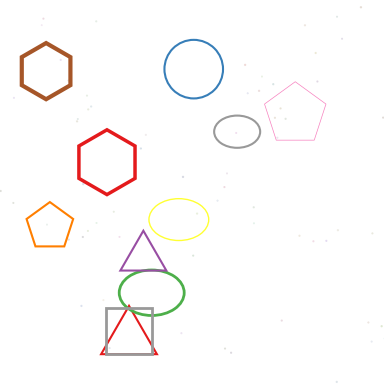[{"shape": "hexagon", "thickness": 2.5, "radius": 0.42, "center": [0.278, 0.579]}, {"shape": "triangle", "thickness": 1.5, "radius": 0.42, "center": [0.335, 0.122]}, {"shape": "circle", "thickness": 1.5, "radius": 0.38, "center": [0.503, 0.82]}, {"shape": "oval", "thickness": 2, "radius": 0.42, "center": [0.394, 0.24]}, {"shape": "triangle", "thickness": 1.5, "radius": 0.34, "center": [0.372, 0.332]}, {"shape": "pentagon", "thickness": 1.5, "radius": 0.32, "center": [0.13, 0.411]}, {"shape": "oval", "thickness": 1, "radius": 0.39, "center": [0.465, 0.43]}, {"shape": "hexagon", "thickness": 3, "radius": 0.36, "center": [0.12, 0.815]}, {"shape": "pentagon", "thickness": 0.5, "radius": 0.42, "center": [0.767, 0.704]}, {"shape": "square", "thickness": 2, "radius": 0.3, "center": [0.334, 0.141]}, {"shape": "oval", "thickness": 1.5, "radius": 0.3, "center": [0.616, 0.658]}]